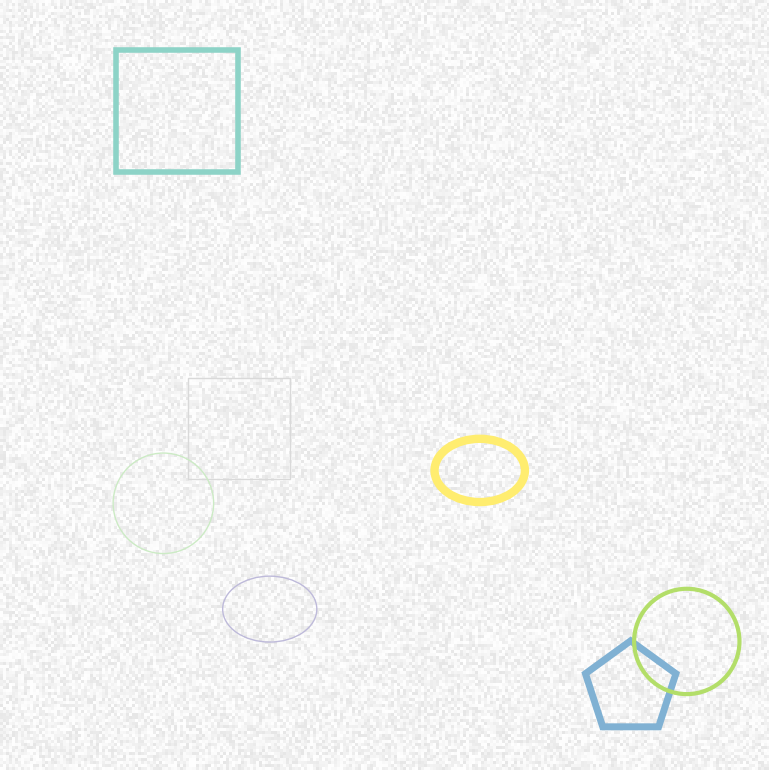[{"shape": "square", "thickness": 2, "radius": 0.4, "center": [0.23, 0.855]}, {"shape": "oval", "thickness": 0.5, "radius": 0.31, "center": [0.35, 0.209]}, {"shape": "pentagon", "thickness": 2.5, "radius": 0.31, "center": [0.819, 0.106]}, {"shape": "circle", "thickness": 1.5, "radius": 0.34, "center": [0.892, 0.167]}, {"shape": "square", "thickness": 0.5, "radius": 0.33, "center": [0.31, 0.443]}, {"shape": "circle", "thickness": 0.5, "radius": 0.33, "center": [0.212, 0.346]}, {"shape": "oval", "thickness": 3, "radius": 0.29, "center": [0.623, 0.389]}]